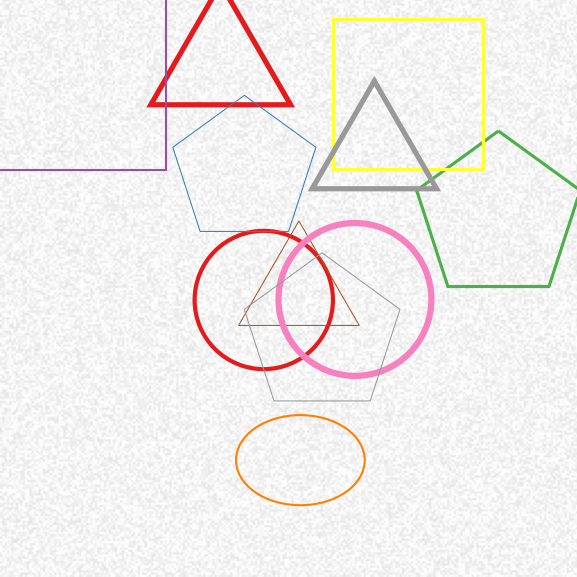[{"shape": "circle", "thickness": 2, "radius": 0.6, "center": [0.457, 0.48]}, {"shape": "triangle", "thickness": 2.5, "radius": 0.7, "center": [0.382, 0.888]}, {"shape": "pentagon", "thickness": 0.5, "radius": 0.65, "center": [0.423, 0.704]}, {"shape": "pentagon", "thickness": 1.5, "radius": 0.74, "center": [0.863, 0.623]}, {"shape": "square", "thickness": 1, "radius": 0.74, "center": [0.138, 0.853]}, {"shape": "oval", "thickness": 1, "radius": 0.56, "center": [0.52, 0.202]}, {"shape": "square", "thickness": 1.5, "radius": 0.65, "center": [0.707, 0.837]}, {"shape": "triangle", "thickness": 0.5, "radius": 0.6, "center": [0.518, 0.496]}, {"shape": "circle", "thickness": 3, "radius": 0.66, "center": [0.615, 0.481]}, {"shape": "triangle", "thickness": 2.5, "radius": 0.62, "center": [0.648, 0.734]}, {"shape": "pentagon", "thickness": 0.5, "radius": 0.71, "center": [0.558, 0.42]}]